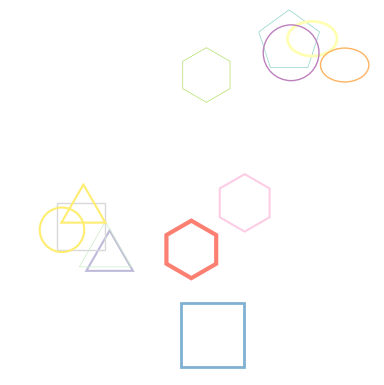[{"shape": "pentagon", "thickness": 0.5, "radius": 0.41, "center": [0.751, 0.892]}, {"shape": "oval", "thickness": 2, "radius": 0.32, "center": [0.811, 0.899]}, {"shape": "triangle", "thickness": 1.5, "radius": 0.35, "center": [0.285, 0.331]}, {"shape": "hexagon", "thickness": 3, "radius": 0.37, "center": [0.497, 0.352]}, {"shape": "square", "thickness": 2, "radius": 0.41, "center": [0.552, 0.13]}, {"shape": "oval", "thickness": 1, "radius": 0.31, "center": [0.895, 0.831]}, {"shape": "hexagon", "thickness": 0.5, "radius": 0.35, "center": [0.536, 0.805]}, {"shape": "hexagon", "thickness": 1.5, "radius": 0.37, "center": [0.636, 0.473]}, {"shape": "square", "thickness": 1, "radius": 0.31, "center": [0.21, 0.412]}, {"shape": "circle", "thickness": 1, "radius": 0.36, "center": [0.756, 0.863]}, {"shape": "triangle", "thickness": 0.5, "radius": 0.39, "center": [0.273, 0.346]}, {"shape": "triangle", "thickness": 1.5, "radius": 0.33, "center": [0.217, 0.455]}, {"shape": "circle", "thickness": 1.5, "radius": 0.29, "center": [0.161, 0.403]}]